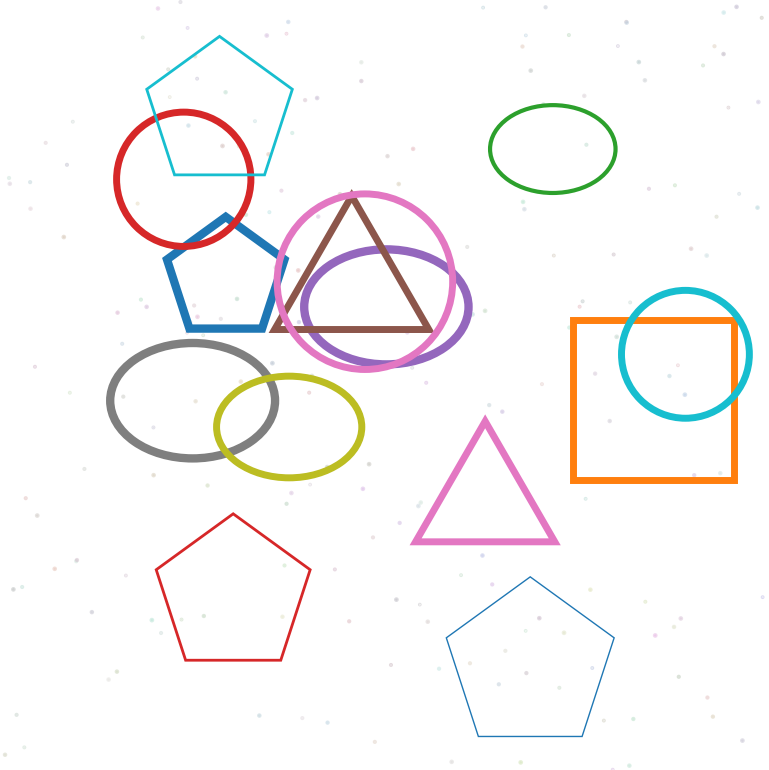[{"shape": "pentagon", "thickness": 3, "radius": 0.4, "center": [0.293, 0.638]}, {"shape": "pentagon", "thickness": 0.5, "radius": 0.57, "center": [0.689, 0.136]}, {"shape": "square", "thickness": 2.5, "radius": 0.52, "center": [0.849, 0.48]}, {"shape": "oval", "thickness": 1.5, "radius": 0.41, "center": [0.718, 0.806]}, {"shape": "pentagon", "thickness": 1, "radius": 0.53, "center": [0.303, 0.228]}, {"shape": "circle", "thickness": 2.5, "radius": 0.44, "center": [0.239, 0.767]}, {"shape": "oval", "thickness": 3, "radius": 0.53, "center": [0.502, 0.601]}, {"shape": "triangle", "thickness": 2.5, "radius": 0.58, "center": [0.457, 0.63]}, {"shape": "circle", "thickness": 2.5, "radius": 0.57, "center": [0.474, 0.634]}, {"shape": "triangle", "thickness": 2.5, "radius": 0.52, "center": [0.63, 0.349]}, {"shape": "oval", "thickness": 3, "radius": 0.54, "center": [0.25, 0.48]}, {"shape": "oval", "thickness": 2.5, "radius": 0.47, "center": [0.376, 0.445]}, {"shape": "circle", "thickness": 2.5, "radius": 0.42, "center": [0.89, 0.54]}, {"shape": "pentagon", "thickness": 1, "radius": 0.5, "center": [0.285, 0.853]}]